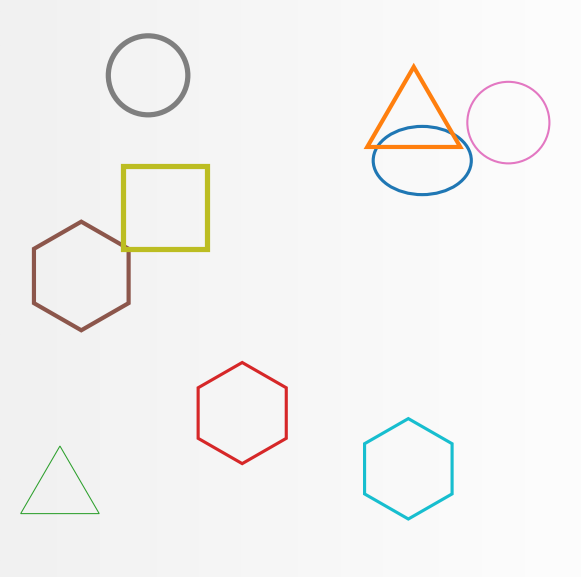[{"shape": "oval", "thickness": 1.5, "radius": 0.42, "center": [0.726, 0.721]}, {"shape": "triangle", "thickness": 2, "radius": 0.46, "center": [0.712, 0.791]}, {"shape": "triangle", "thickness": 0.5, "radius": 0.39, "center": [0.103, 0.149]}, {"shape": "hexagon", "thickness": 1.5, "radius": 0.44, "center": [0.417, 0.284]}, {"shape": "hexagon", "thickness": 2, "radius": 0.47, "center": [0.14, 0.521]}, {"shape": "circle", "thickness": 1, "radius": 0.35, "center": [0.875, 0.787]}, {"shape": "circle", "thickness": 2.5, "radius": 0.34, "center": [0.255, 0.869]}, {"shape": "square", "thickness": 2.5, "radius": 0.36, "center": [0.284, 0.64]}, {"shape": "hexagon", "thickness": 1.5, "radius": 0.43, "center": [0.703, 0.187]}]